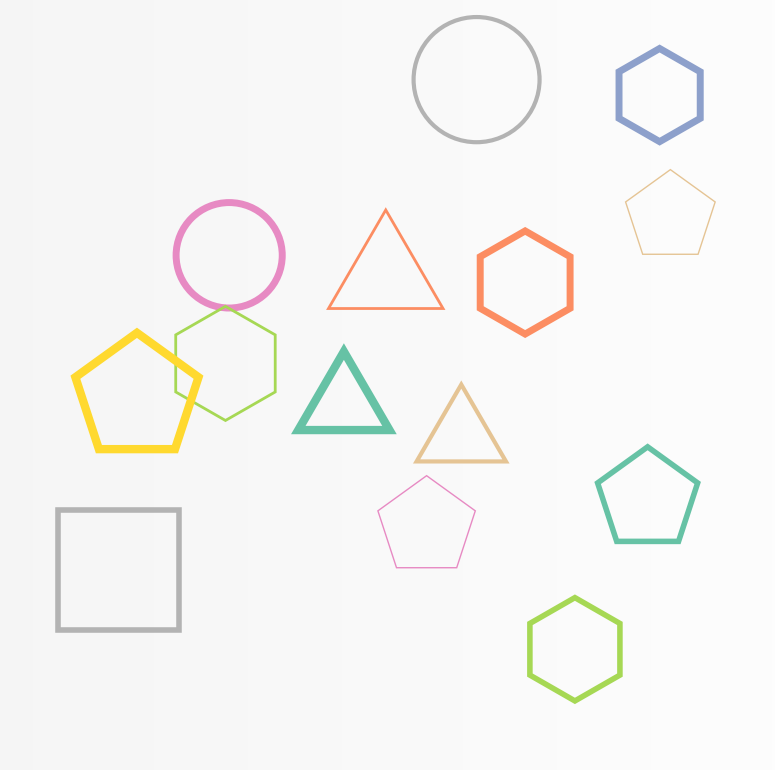[{"shape": "triangle", "thickness": 3, "radius": 0.34, "center": [0.444, 0.475]}, {"shape": "pentagon", "thickness": 2, "radius": 0.34, "center": [0.836, 0.352]}, {"shape": "triangle", "thickness": 1, "radius": 0.43, "center": [0.498, 0.642]}, {"shape": "hexagon", "thickness": 2.5, "radius": 0.33, "center": [0.678, 0.633]}, {"shape": "hexagon", "thickness": 2.5, "radius": 0.3, "center": [0.851, 0.877]}, {"shape": "pentagon", "thickness": 0.5, "radius": 0.33, "center": [0.55, 0.316]}, {"shape": "circle", "thickness": 2.5, "radius": 0.34, "center": [0.296, 0.668]}, {"shape": "hexagon", "thickness": 2, "radius": 0.34, "center": [0.742, 0.157]}, {"shape": "hexagon", "thickness": 1, "radius": 0.37, "center": [0.291, 0.528]}, {"shape": "pentagon", "thickness": 3, "radius": 0.42, "center": [0.177, 0.484]}, {"shape": "triangle", "thickness": 1.5, "radius": 0.33, "center": [0.595, 0.434]}, {"shape": "pentagon", "thickness": 0.5, "radius": 0.3, "center": [0.865, 0.719]}, {"shape": "circle", "thickness": 1.5, "radius": 0.41, "center": [0.615, 0.897]}, {"shape": "square", "thickness": 2, "radius": 0.39, "center": [0.153, 0.26]}]